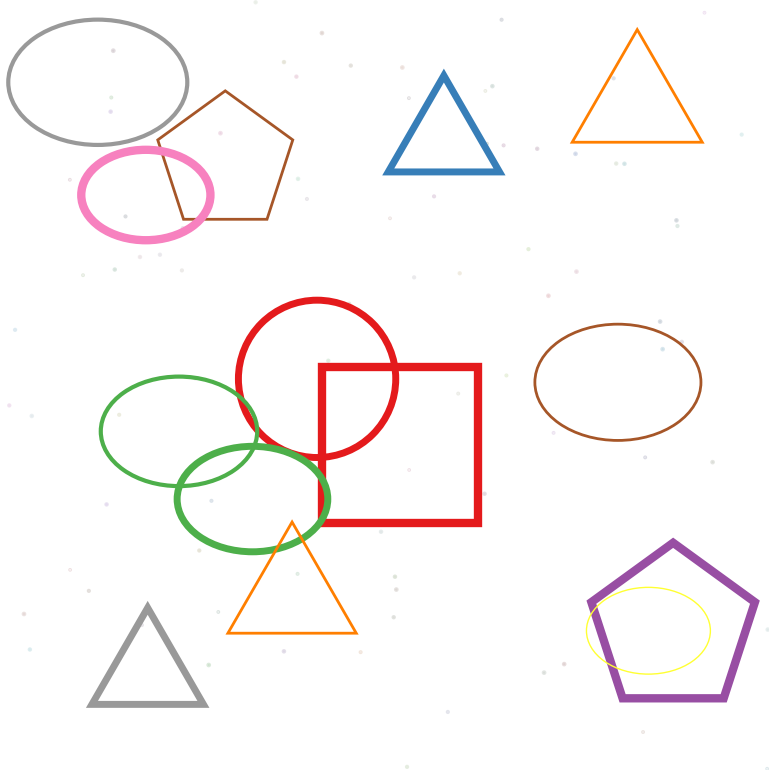[{"shape": "square", "thickness": 3, "radius": 0.51, "center": [0.519, 0.422]}, {"shape": "circle", "thickness": 2.5, "radius": 0.51, "center": [0.412, 0.508]}, {"shape": "triangle", "thickness": 2.5, "radius": 0.42, "center": [0.576, 0.818]}, {"shape": "oval", "thickness": 1.5, "radius": 0.51, "center": [0.232, 0.44]}, {"shape": "oval", "thickness": 2.5, "radius": 0.49, "center": [0.328, 0.352]}, {"shape": "pentagon", "thickness": 3, "radius": 0.56, "center": [0.874, 0.183]}, {"shape": "triangle", "thickness": 1, "radius": 0.49, "center": [0.828, 0.864]}, {"shape": "triangle", "thickness": 1, "radius": 0.48, "center": [0.379, 0.226]}, {"shape": "oval", "thickness": 0.5, "radius": 0.4, "center": [0.842, 0.181]}, {"shape": "pentagon", "thickness": 1, "radius": 0.46, "center": [0.293, 0.79]}, {"shape": "oval", "thickness": 1, "radius": 0.54, "center": [0.802, 0.504]}, {"shape": "oval", "thickness": 3, "radius": 0.42, "center": [0.189, 0.747]}, {"shape": "oval", "thickness": 1.5, "radius": 0.58, "center": [0.127, 0.893]}, {"shape": "triangle", "thickness": 2.5, "radius": 0.42, "center": [0.192, 0.127]}]